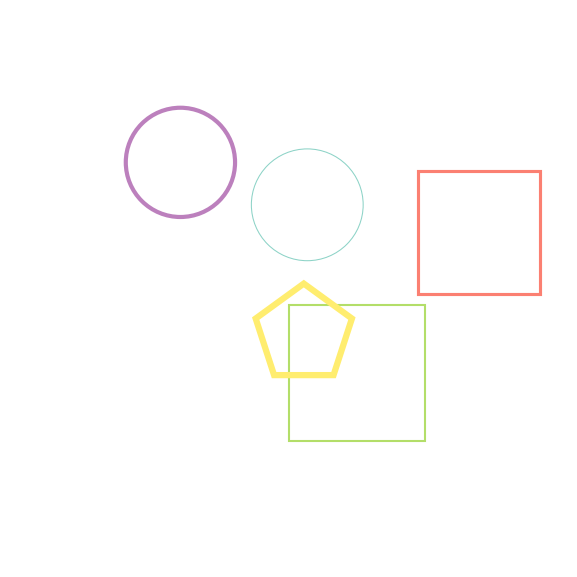[{"shape": "circle", "thickness": 0.5, "radius": 0.48, "center": [0.532, 0.644]}, {"shape": "square", "thickness": 1.5, "radius": 0.53, "center": [0.829, 0.596]}, {"shape": "square", "thickness": 1, "radius": 0.59, "center": [0.618, 0.353]}, {"shape": "circle", "thickness": 2, "radius": 0.47, "center": [0.312, 0.718]}, {"shape": "pentagon", "thickness": 3, "radius": 0.44, "center": [0.526, 0.42]}]